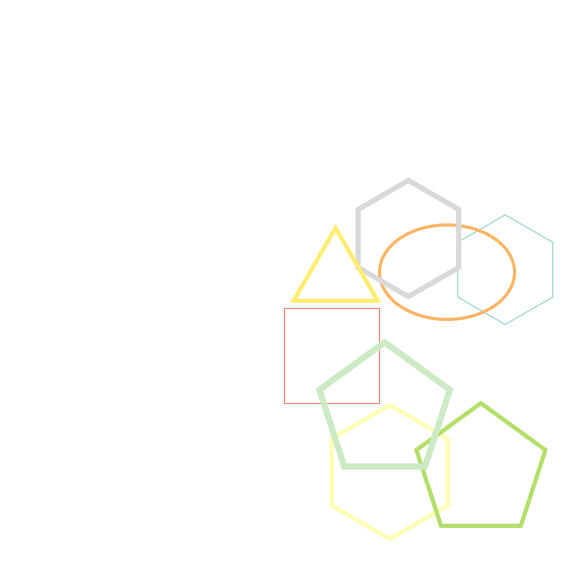[{"shape": "hexagon", "thickness": 0.5, "radius": 0.47, "center": [0.875, 0.532]}, {"shape": "hexagon", "thickness": 2, "radius": 0.58, "center": [0.675, 0.182]}, {"shape": "square", "thickness": 0.5, "radius": 0.41, "center": [0.574, 0.384]}, {"shape": "oval", "thickness": 1.5, "radius": 0.58, "center": [0.774, 0.528]}, {"shape": "pentagon", "thickness": 2, "radius": 0.59, "center": [0.833, 0.184]}, {"shape": "hexagon", "thickness": 2.5, "radius": 0.5, "center": [0.707, 0.586]}, {"shape": "pentagon", "thickness": 3, "radius": 0.59, "center": [0.666, 0.287]}, {"shape": "triangle", "thickness": 2, "radius": 0.42, "center": [0.581, 0.52]}]